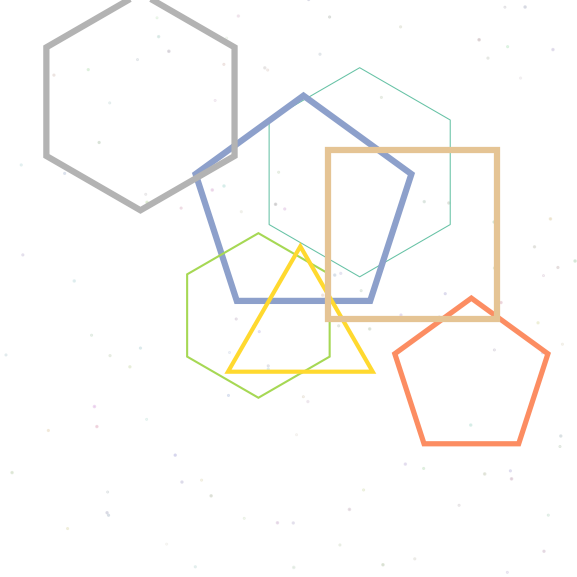[{"shape": "hexagon", "thickness": 0.5, "radius": 0.91, "center": [0.623, 0.701]}, {"shape": "pentagon", "thickness": 2.5, "radius": 0.7, "center": [0.816, 0.343]}, {"shape": "pentagon", "thickness": 3, "radius": 0.98, "center": [0.526, 0.637]}, {"shape": "hexagon", "thickness": 1, "radius": 0.71, "center": [0.447, 0.453]}, {"shape": "triangle", "thickness": 2, "radius": 0.72, "center": [0.52, 0.428]}, {"shape": "square", "thickness": 3, "radius": 0.73, "center": [0.714, 0.592]}, {"shape": "hexagon", "thickness": 3, "radius": 0.94, "center": [0.243, 0.823]}]